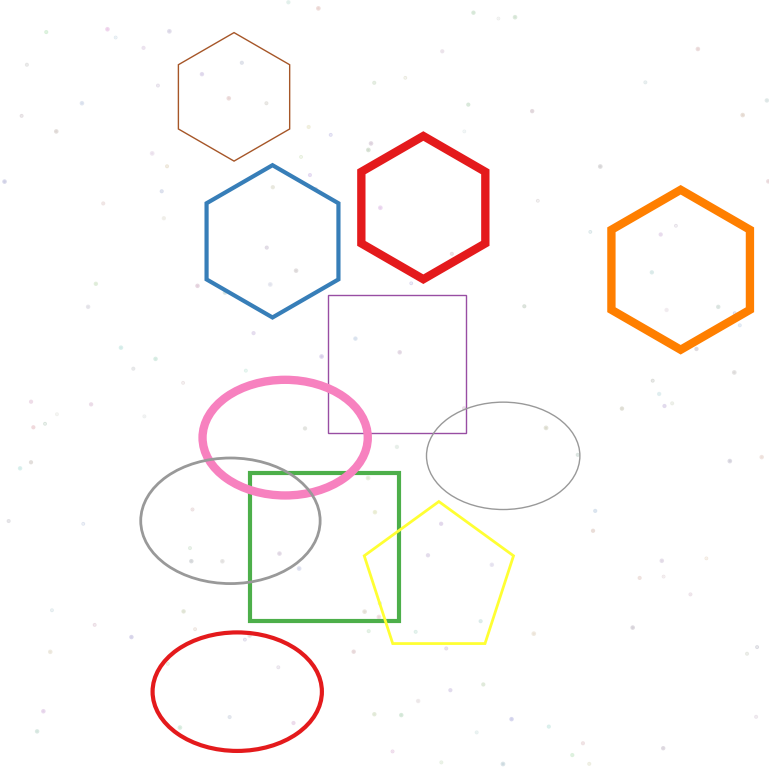[{"shape": "oval", "thickness": 1.5, "radius": 0.55, "center": [0.308, 0.102]}, {"shape": "hexagon", "thickness": 3, "radius": 0.46, "center": [0.55, 0.73]}, {"shape": "hexagon", "thickness": 1.5, "radius": 0.49, "center": [0.354, 0.687]}, {"shape": "square", "thickness": 1.5, "radius": 0.48, "center": [0.421, 0.29]}, {"shape": "square", "thickness": 0.5, "radius": 0.45, "center": [0.516, 0.528]}, {"shape": "hexagon", "thickness": 3, "radius": 0.52, "center": [0.884, 0.65]}, {"shape": "pentagon", "thickness": 1, "radius": 0.51, "center": [0.57, 0.247]}, {"shape": "hexagon", "thickness": 0.5, "radius": 0.42, "center": [0.304, 0.874]}, {"shape": "oval", "thickness": 3, "radius": 0.54, "center": [0.37, 0.432]}, {"shape": "oval", "thickness": 0.5, "radius": 0.5, "center": [0.653, 0.408]}, {"shape": "oval", "thickness": 1, "radius": 0.58, "center": [0.299, 0.324]}]